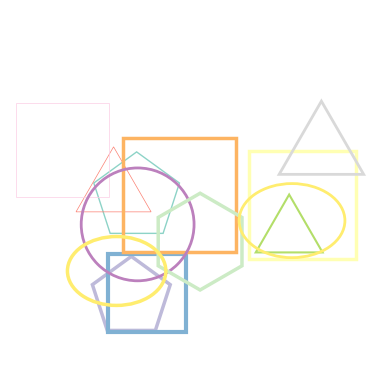[{"shape": "pentagon", "thickness": 1, "radius": 0.58, "center": [0.355, 0.488]}, {"shape": "square", "thickness": 2.5, "radius": 0.7, "center": [0.786, 0.467]}, {"shape": "pentagon", "thickness": 2.5, "radius": 0.53, "center": [0.341, 0.228]}, {"shape": "triangle", "thickness": 0.5, "radius": 0.56, "center": [0.295, 0.506]}, {"shape": "square", "thickness": 3, "radius": 0.51, "center": [0.383, 0.238]}, {"shape": "square", "thickness": 2.5, "radius": 0.74, "center": [0.466, 0.493]}, {"shape": "triangle", "thickness": 1.5, "radius": 0.5, "center": [0.751, 0.394]}, {"shape": "square", "thickness": 0.5, "radius": 0.61, "center": [0.163, 0.61]}, {"shape": "triangle", "thickness": 2, "radius": 0.63, "center": [0.835, 0.61]}, {"shape": "circle", "thickness": 2, "radius": 0.73, "center": [0.357, 0.417]}, {"shape": "hexagon", "thickness": 2.5, "radius": 0.63, "center": [0.52, 0.372]}, {"shape": "oval", "thickness": 2, "radius": 0.69, "center": [0.758, 0.427]}, {"shape": "oval", "thickness": 2.5, "radius": 0.64, "center": [0.303, 0.296]}]